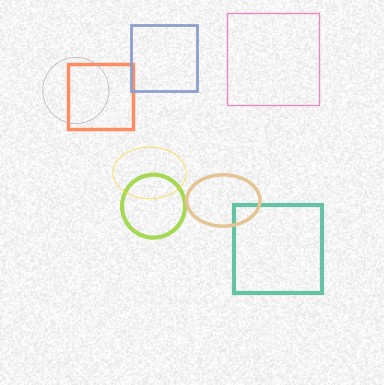[{"shape": "square", "thickness": 3, "radius": 0.57, "center": [0.723, 0.352]}, {"shape": "square", "thickness": 2.5, "radius": 0.42, "center": [0.262, 0.75]}, {"shape": "square", "thickness": 2, "radius": 0.43, "center": [0.426, 0.849]}, {"shape": "square", "thickness": 1, "radius": 0.6, "center": [0.709, 0.848]}, {"shape": "circle", "thickness": 3, "radius": 0.41, "center": [0.399, 0.464]}, {"shape": "oval", "thickness": 0.5, "radius": 0.48, "center": [0.389, 0.551]}, {"shape": "oval", "thickness": 2.5, "radius": 0.48, "center": [0.58, 0.479]}, {"shape": "circle", "thickness": 0.5, "radius": 0.43, "center": [0.197, 0.765]}]